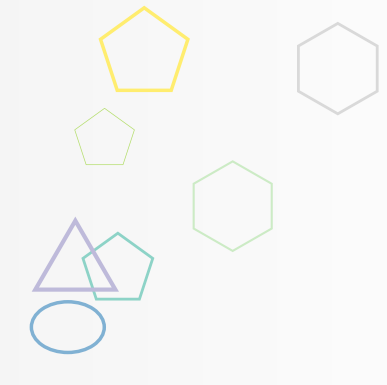[{"shape": "pentagon", "thickness": 2, "radius": 0.47, "center": [0.304, 0.3]}, {"shape": "triangle", "thickness": 3, "radius": 0.6, "center": [0.194, 0.307]}, {"shape": "oval", "thickness": 2.5, "radius": 0.47, "center": [0.175, 0.15]}, {"shape": "pentagon", "thickness": 0.5, "radius": 0.4, "center": [0.27, 0.638]}, {"shape": "hexagon", "thickness": 2, "radius": 0.59, "center": [0.872, 0.822]}, {"shape": "hexagon", "thickness": 1.5, "radius": 0.58, "center": [0.601, 0.465]}, {"shape": "pentagon", "thickness": 2.5, "radius": 0.59, "center": [0.372, 0.861]}]